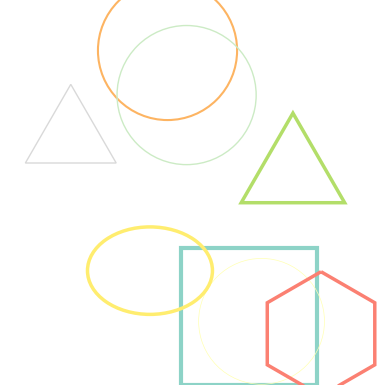[{"shape": "square", "thickness": 3, "radius": 0.89, "center": [0.647, 0.177]}, {"shape": "circle", "thickness": 0.5, "radius": 0.82, "center": [0.679, 0.165]}, {"shape": "hexagon", "thickness": 2.5, "radius": 0.81, "center": [0.834, 0.133]}, {"shape": "circle", "thickness": 1.5, "radius": 0.9, "center": [0.435, 0.869]}, {"shape": "triangle", "thickness": 2.5, "radius": 0.78, "center": [0.761, 0.551]}, {"shape": "triangle", "thickness": 1, "radius": 0.68, "center": [0.184, 0.645]}, {"shape": "circle", "thickness": 1, "radius": 0.9, "center": [0.485, 0.753]}, {"shape": "oval", "thickness": 2.5, "radius": 0.81, "center": [0.39, 0.297]}]